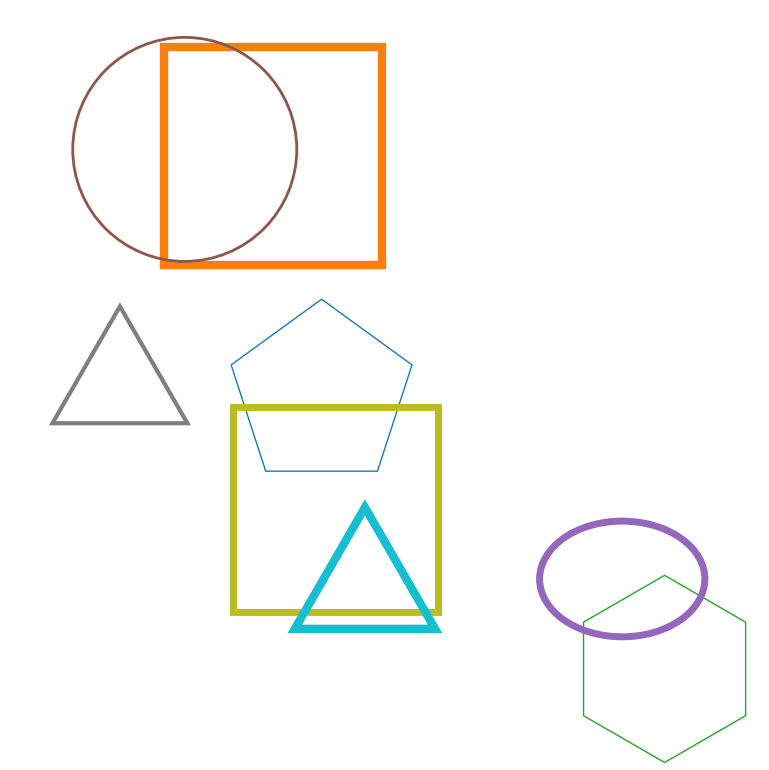[{"shape": "pentagon", "thickness": 0.5, "radius": 0.62, "center": [0.418, 0.488]}, {"shape": "square", "thickness": 3, "radius": 0.71, "center": [0.355, 0.797]}, {"shape": "hexagon", "thickness": 0.5, "radius": 0.61, "center": [0.863, 0.131]}, {"shape": "oval", "thickness": 2.5, "radius": 0.54, "center": [0.808, 0.248]}, {"shape": "circle", "thickness": 1, "radius": 0.73, "center": [0.24, 0.806]}, {"shape": "triangle", "thickness": 1.5, "radius": 0.51, "center": [0.156, 0.501]}, {"shape": "square", "thickness": 2.5, "radius": 0.67, "center": [0.435, 0.338]}, {"shape": "triangle", "thickness": 3, "radius": 0.53, "center": [0.474, 0.236]}]